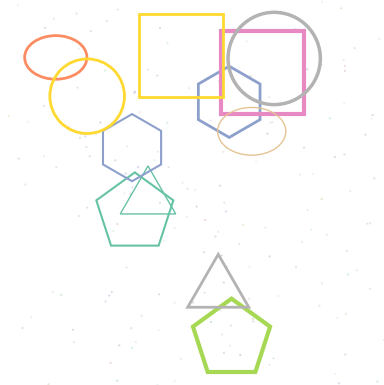[{"shape": "pentagon", "thickness": 1.5, "radius": 0.53, "center": [0.35, 0.447]}, {"shape": "triangle", "thickness": 1, "radius": 0.42, "center": [0.384, 0.486]}, {"shape": "oval", "thickness": 2, "radius": 0.4, "center": [0.145, 0.851]}, {"shape": "hexagon", "thickness": 2, "radius": 0.46, "center": [0.595, 0.736]}, {"shape": "hexagon", "thickness": 1.5, "radius": 0.44, "center": [0.343, 0.616]}, {"shape": "square", "thickness": 3, "radius": 0.54, "center": [0.681, 0.811]}, {"shape": "pentagon", "thickness": 3, "radius": 0.53, "center": [0.601, 0.119]}, {"shape": "square", "thickness": 2, "radius": 0.54, "center": [0.471, 0.856]}, {"shape": "circle", "thickness": 2, "radius": 0.48, "center": [0.226, 0.75]}, {"shape": "oval", "thickness": 1, "radius": 0.44, "center": [0.654, 0.659]}, {"shape": "triangle", "thickness": 2, "radius": 0.46, "center": [0.567, 0.248]}, {"shape": "circle", "thickness": 2.5, "radius": 0.6, "center": [0.712, 0.848]}]